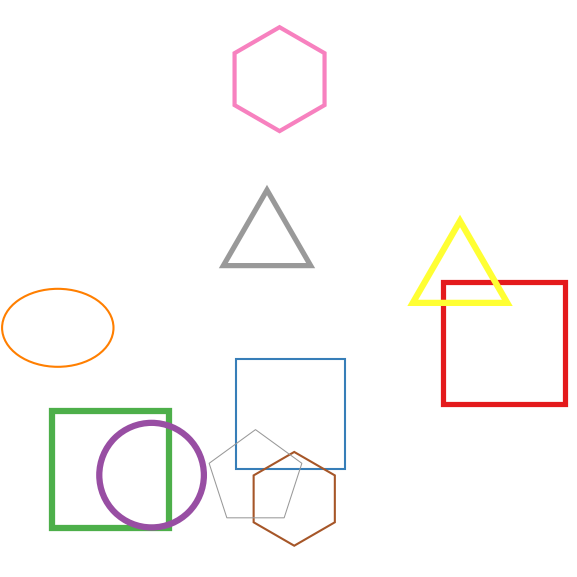[{"shape": "square", "thickness": 2.5, "radius": 0.53, "center": [0.873, 0.405]}, {"shape": "square", "thickness": 1, "radius": 0.47, "center": [0.503, 0.283]}, {"shape": "square", "thickness": 3, "radius": 0.51, "center": [0.192, 0.186]}, {"shape": "circle", "thickness": 3, "radius": 0.45, "center": [0.262, 0.176]}, {"shape": "oval", "thickness": 1, "radius": 0.48, "center": [0.1, 0.431]}, {"shape": "triangle", "thickness": 3, "radius": 0.47, "center": [0.797, 0.522]}, {"shape": "hexagon", "thickness": 1, "radius": 0.41, "center": [0.509, 0.135]}, {"shape": "hexagon", "thickness": 2, "radius": 0.45, "center": [0.484, 0.862]}, {"shape": "pentagon", "thickness": 0.5, "radius": 0.42, "center": [0.442, 0.171]}, {"shape": "triangle", "thickness": 2.5, "radius": 0.44, "center": [0.462, 0.583]}]